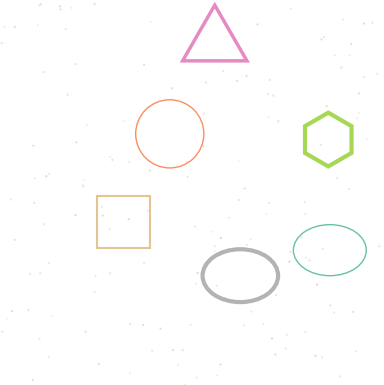[{"shape": "oval", "thickness": 1, "radius": 0.47, "center": [0.857, 0.35]}, {"shape": "circle", "thickness": 1, "radius": 0.44, "center": [0.441, 0.652]}, {"shape": "triangle", "thickness": 2.5, "radius": 0.48, "center": [0.558, 0.89]}, {"shape": "hexagon", "thickness": 3, "radius": 0.35, "center": [0.853, 0.638]}, {"shape": "square", "thickness": 1.5, "radius": 0.34, "center": [0.321, 0.423]}, {"shape": "oval", "thickness": 3, "radius": 0.49, "center": [0.624, 0.284]}]